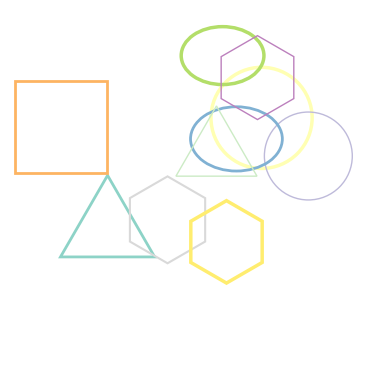[{"shape": "triangle", "thickness": 2, "radius": 0.71, "center": [0.279, 0.403]}, {"shape": "circle", "thickness": 2.5, "radius": 0.66, "center": [0.679, 0.694]}, {"shape": "circle", "thickness": 1, "radius": 0.57, "center": [0.801, 0.595]}, {"shape": "oval", "thickness": 2, "radius": 0.6, "center": [0.614, 0.639]}, {"shape": "square", "thickness": 2, "radius": 0.6, "center": [0.158, 0.67]}, {"shape": "oval", "thickness": 2.5, "radius": 0.54, "center": [0.578, 0.856]}, {"shape": "hexagon", "thickness": 1.5, "radius": 0.56, "center": [0.435, 0.429]}, {"shape": "hexagon", "thickness": 1, "radius": 0.54, "center": [0.669, 0.798]}, {"shape": "triangle", "thickness": 1, "radius": 0.61, "center": [0.562, 0.603]}, {"shape": "hexagon", "thickness": 2.5, "radius": 0.54, "center": [0.588, 0.372]}]